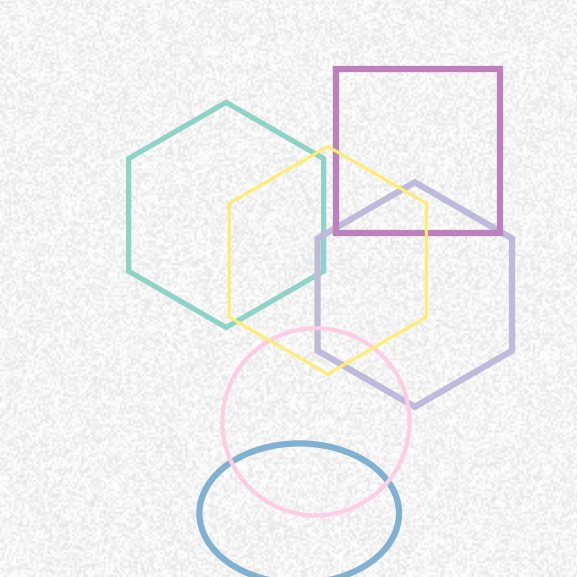[{"shape": "hexagon", "thickness": 2.5, "radius": 0.97, "center": [0.392, 0.627]}, {"shape": "hexagon", "thickness": 3, "radius": 0.97, "center": [0.718, 0.489]}, {"shape": "oval", "thickness": 3, "radius": 0.86, "center": [0.518, 0.11]}, {"shape": "circle", "thickness": 2, "radius": 0.81, "center": [0.547, 0.269]}, {"shape": "square", "thickness": 3, "radius": 0.71, "center": [0.724, 0.738]}, {"shape": "hexagon", "thickness": 1.5, "radius": 0.99, "center": [0.568, 0.548]}]